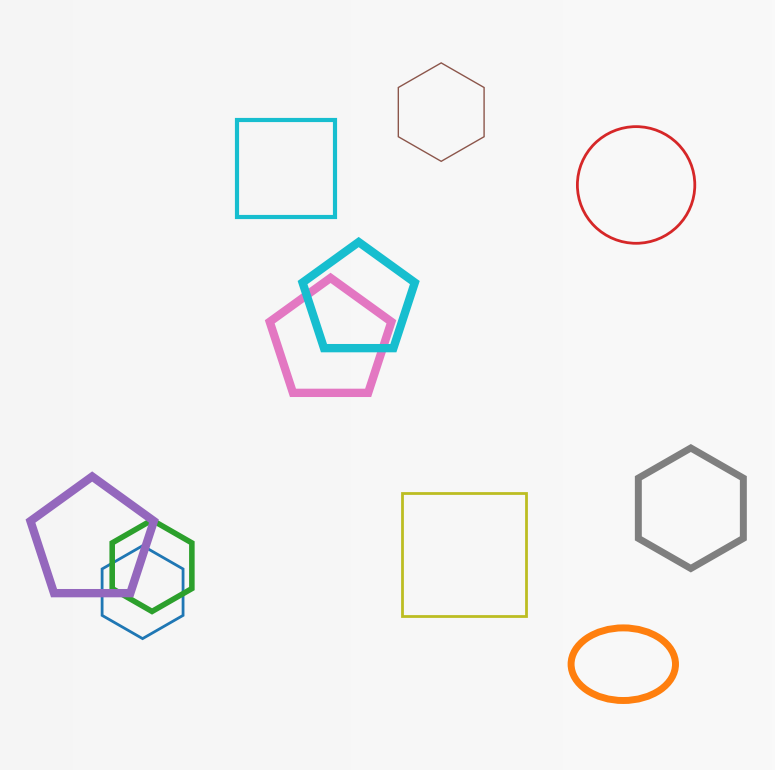[{"shape": "hexagon", "thickness": 1, "radius": 0.3, "center": [0.184, 0.231]}, {"shape": "oval", "thickness": 2.5, "radius": 0.34, "center": [0.804, 0.137]}, {"shape": "hexagon", "thickness": 2, "radius": 0.3, "center": [0.196, 0.265]}, {"shape": "circle", "thickness": 1, "radius": 0.38, "center": [0.821, 0.76]}, {"shape": "pentagon", "thickness": 3, "radius": 0.42, "center": [0.119, 0.297]}, {"shape": "hexagon", "thickness": 0.5, "radius": 0.32, "center": [0.569, 0.854]}, {"shape": "pentagon", "thickness": 3, "radius": 0.41, "center": [0.427, 0.557]}, {"shape": "hexagon", "thickness": 2.5, "radius": 0.39, "center": [0.891, 0.34]}, {"shape": "square", "thickness": 1, "radius": 0.4, "center": [0.599, 0.28]}, {"shape": "square", "thickness": 1.5, "radius": 0.32, "center": [0.369, 0.781]}, {"shape": "pentagon", "thickness": 3, "radius": 0.38, "center": [0.463, 0.609]}]